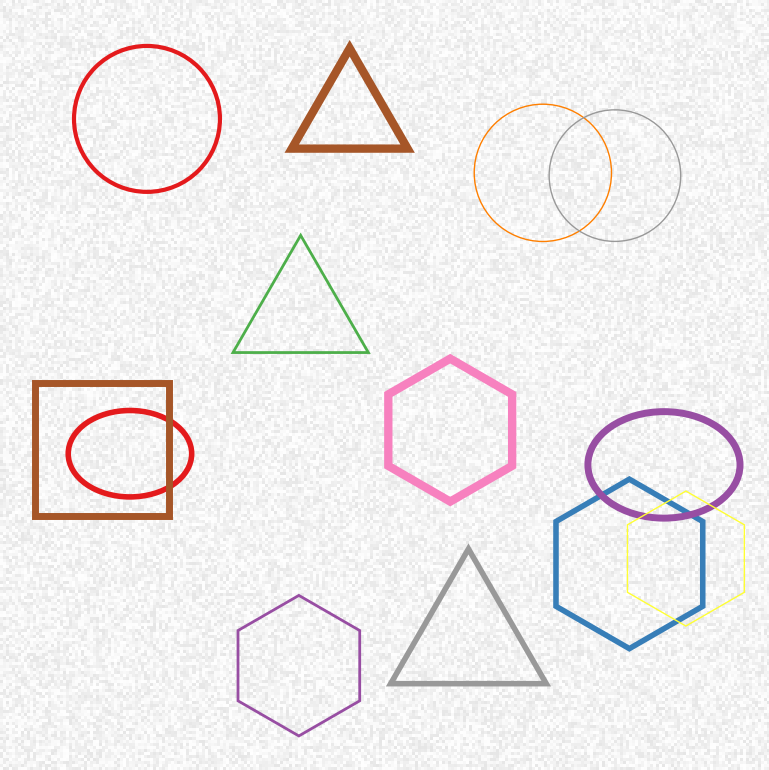[{"shape": "oval", "thickness": 2, "radius": 0.4, "center": [0.169, 0.411]}, {"shape": "circle", "thickness": 1.5, "radius": 0.47, "center": [0.191, 0.846]}, {"shape": "hexagon", "thickness": 2, "radius": 0.55, "center": [0.817, 0.268]}, {"shape": "triangle", "thickness": 1, "radius": 0.51, "center": [0.39, 0.593]}, {"shape": "hexagon", "thickness": 1, "radius": 0.46, "center": [0.388, 0.135]}, {"shape": "oval", "thickness": 2.5, "radius": 0.49, "center": [0.862, 0.396]}, {"shape": "circle", "thickness": 0.5, "radius": 0.45, "center": [0.705, 0.776]}, {"shape": "hexagon", "thickness": 0.5, "radius": 0.44, "center": [0.891, 0.275]}, {"shape": "triangle", "thickness": 3, "radius": 0.43, "center": [0.454, 0.85]}, {"shape": "square", "thickness": 2.5, "radius": 0.43, "center": [0.132, 0.416]}, {"shape": "hexagon", "thickness": 3, "radius": 0.46, "center": [0.585, 0.441]}, {"shape": "circle", "thickness": 0.5, "radius": 0.43, "center": [0.799, 0.772]}, {"shape": "triangle", "thickness": 2, "radius": 0.58, "center": [0.608, 0.17]}]